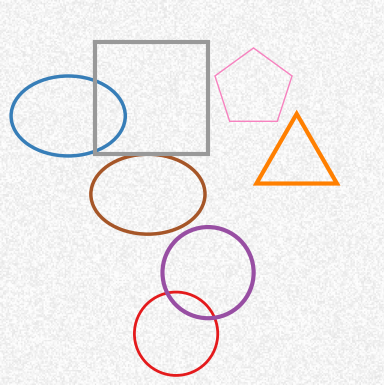[{"shape": "circle", "thickness": 2, "radius": 0.54, "center": [0.457, 0.133]}, {"shape": "oval", "thickness": 2.5, "radius": 0.74, "center": [0.177, 0.699]}, {"shape": "circle", "thickness": 3, "radius": 0.59, "center": [0.54, 0.292]}, {"shape": "triangle", "thickness": 3, "radius": 0.6, "center": [0.771, 0.584]}, {"shape": "oval", "thickness": 2.5, "radius": 0.74, "center": [0.384, 0.496]}, {"shape": "pentagon", "thickness": 1, "radius": 0.53, "center": [0.658, 0.77]}, {"shape": "square", "thickness": 3, "radius": 0.73, "center": [0.393, 0.745]}]